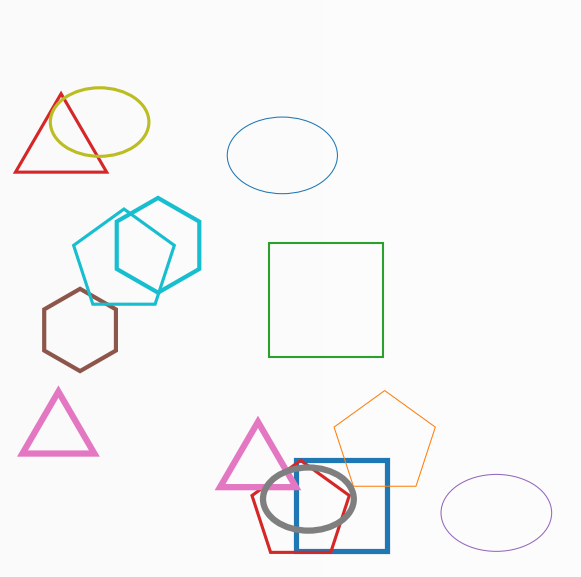[{"shape": "square", "thickness": 2.5, "radius": 0.39, "center": [0.588, 0.123]}, {"shape": "oval", "thickness": 0.5, "radius": 0.47, "center": [0.486, 0.73]}, {"shape": "pentagon", "thickness": 0.5, "radius": 0.46, "center": [0.662, 0.231]}, {"shape": "square", "thickness": 1, "radius": 0.49, "center": [0.561, 0.48]}, {"shape": "pentagon", "thickness": 1.5, "radius": 0.44, "center": [0.517, 0.114]}, {"shape": "triangle", "thickness": 1.5, "radius": 0.45, "center": [0.105, 0.746]}, {"shape": "oval", "thickness": 0.5, "radius": 0.48, "center": [0.854, 0.111]}, {"shape": "hexagon", "thickness": 2, "radius": 0.36, "center": [0.138, 0.428]}, {"shape": "triangle", "thickness": 3, "radius": 0.38, "center": [0.444, 0.193]}, {"shape": "triangle", "thickness": 3, "radius": 0.36, "center": [0.1, 0.25]}, {"shape": "oval", "thickness": 3, "radius": 0.39, "center": [0.531, 0.135]}, {"shape": "oval", "thickness": 1.5, "radius": 0.42, "center": [0.171, 0.788]}, {"shape": "pentagon", "thickness": 1.5, "radius": 0.46, "center": [0.213, 0.546]}, {"shape": "hexagon", "thickness": 2, "radius": 0.41, "center": [0.272, 0.574]}]